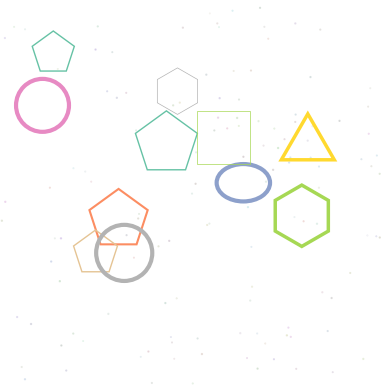[{"shape": "pentagon", "thickness": 1, "radius": 0.29, "center": [0.138, 0.862]}, {"shape": "pentagon", "thickness": 1, "radius": 0.42, "center": [0.432, 0.627]}, {"shape": "pentagon", "thickness": 1.5, "radius": 0.4, "center": [0.308, 0.43]}, {"shape": "oval", "thickness": 3, "radius": 0.35, "center": [0.632, 0.525]}, {"shape": "circle", "thickness": 3, "radius": 0.34, "center": [0.11, 0.726]}, {"shape": "square", "thickness": 0.5, "radius": 0.34, "center": [0.581, 0.643]}, {"shape": "hexagon", "thickness": 2.5, "radius": 0.4, "center": [0.784, 0.44]}, {"shape": "triangle", "thickness": 2.5, "radius": 0.4, "center": [0.799, 0.625]}, {"shape": "pentagon", "thickness": 1, "radius": 0.3, "center": [0.248, 0.343]}, {"shape": "circle", "thickness": 3, "radius": 0.36, "center": [0.323, 0.343]}, {"shape": "hexagon", "thickness": 0.5, "radius": 0.3, "center": [0.461, 0.763]}]